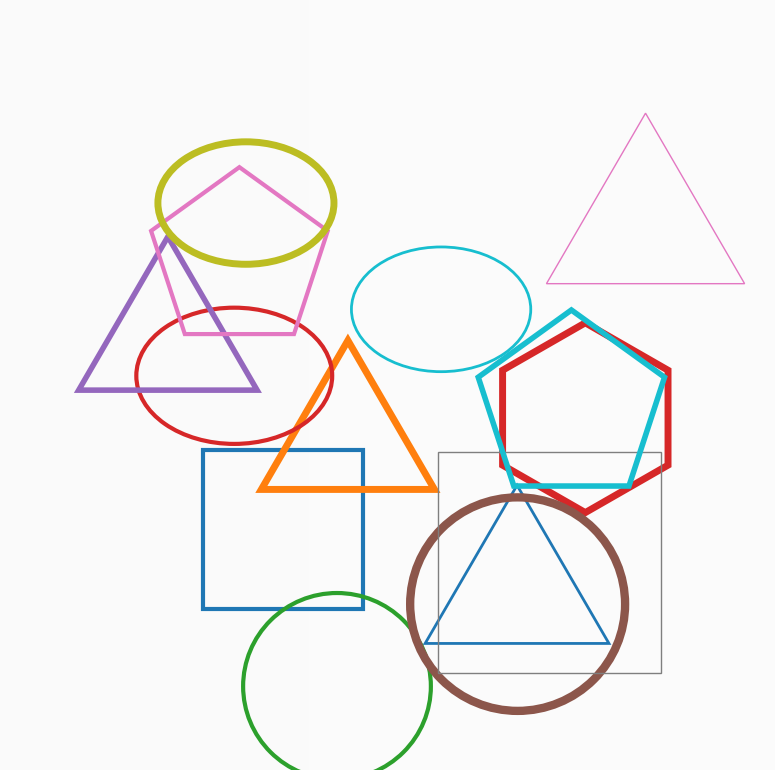[{"shape": "triangle", "thickness": 1, "radius": 0.68, "center": [0.667, 0.233]}, {"shape": "square", "thickness": 1.5, "radius": 0.52, "center": [0.366, 0.313]}, {"shape": "triangle", "thickness": 2.5, "radius": 0.64, "center": [0.449, 0.429]}, {"shape": "circle", "thickness": 1.5, "radius": 0.61, "center": [0.435, 0.109]}, {"shape": "oval", "thickness": 1.5, "radius": 0.63, "center": [0.302, 0.512]}, {"shape": "hexagon", "thickness": 2.5, "radius": 0.62, "center": [0.755, 0.458]}, {"shape": "triangle", "thickness": 2, "radius": 0.66, "center": [0.217, 0.56]}, {"shape": "circle", "thickness": 3, "radius": 0.69, "center": [0.668, 0.215]}, {"shape": "pentagon", "thickness": 1.5, "radius": 0.6, "center": [0.309, 0.663]}, {"shape": "triangle", "thickness": 0.5, "radius": 0.74, "center": [0.833, 0.705]}, {"shape": "square", "thickness": 0.5, "radius": 0.72, "center": [0.708, 0.269]}, {"shape": "oval", "thickness": 2.5, "radius": 0.57, "center": [0.317, 0.736]}, {"shape": "pentagon", "thickness": 2, "radius": 0.63, "center": [0.737, 0.471]}, {"shape": "oval", "thickness": 1, "radius": 0.58, "center": [0.569, 0.598]}]